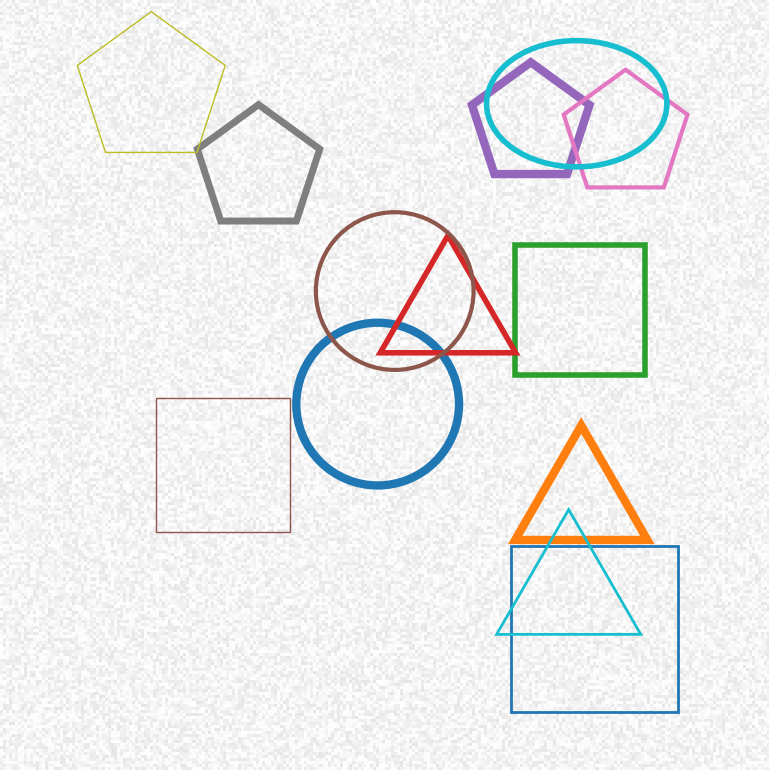[{"shape": "square", "thickness": 1, "radius": 0.54, "center": [0.772, 0.183]}, {"shape": "circle", "thickness": 3, "radius": 0.53, "center": [0.49, 0.475]}, {"shape": "triangle", "thickness": 3, "radius": 0.5, "center": [0.755, 0.348]}, {"shape": "square", "thickness": 2, "radius": 0.42, "center": [0.753, 0.597]}, {"shape": "triangle", "thickness": 2, "radius": 0.51, "center": [0.582, 0.593]}, {"shape": "pentagon", "thickness": 3, "radius": 0.4, "center": [0.689, 0.839]}, {"shape": "circle", "thickness": 1.5, "radius": 0.51, "center": [0.513, 0.622]}, {"shape": "square", "thickness": 0.5, "radius": 0.43, "center": [0.289, 0.396]}, {"shape": "pentagon", "thickness": 1.5, "radius": 0.42, "center": [0.812, 0.825]}, {"shape": "pentagon", "thickness": 2.5, "radius": 0.42, "center": [0.336, 0.781]}, {"shape": "pentagon", "thickness": 0.5, "radius": 0.51, "center": [0.196, 0.884]}, {"shape": "oval", "thickness": 2, "radius": 0.59, "center": [0.749, 0.865]}, {"shape": "triangle", "thickness": 1, "radius": 0.54, "center": [0.739, 0.23]}]